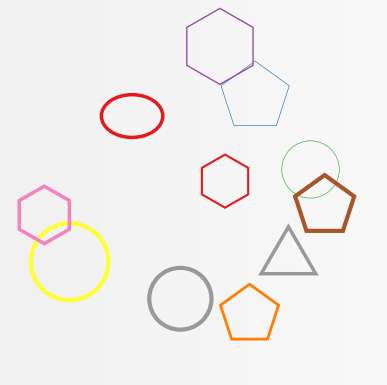[{"shape": "hexagon", "thickness": 1.5, "radius": 0.34, "center": [0.581, 0.53]}, {"shape": "oval", "thickness": 2.5, "radius": 0.4, "center": [0.341, 0.699]}, {"shape": "pentagon", "thickness": 0.5, "radius": 0.46, "center": [0.658, 0.749]}, {"shape": "circle", "thickness": 0.5, "radius": 0.37, "center": [0.801, 0.56]}, {"shape": "hexagon", "thickness": 1, "radius": 0.49, "center": [0.568, 0.88]}, {"shape": "pentagon", "thickness": 2, "radius": 0.39, "center": [0.644, 0.183]}, {"shape": "circle", "thickness": 3, "radius": 0.5, "center": [0.18, 0.32]}, {"shape": "pentagon", "thickness": 3, "radius": 0.4, "center": [0.838, 0.465]}, {"shape": "hexagon", "thickness": 2.5, "radius": 0.37, "center": [0.114, 0.442]}, {"shape": "triangle", "thickness": 2.5, "radius": 0.41, "center": [0.744, 0.33]}, {"shape": "circle", "thickness": 3, "radius": 0.4, "center": [0.465, 0.224]}]